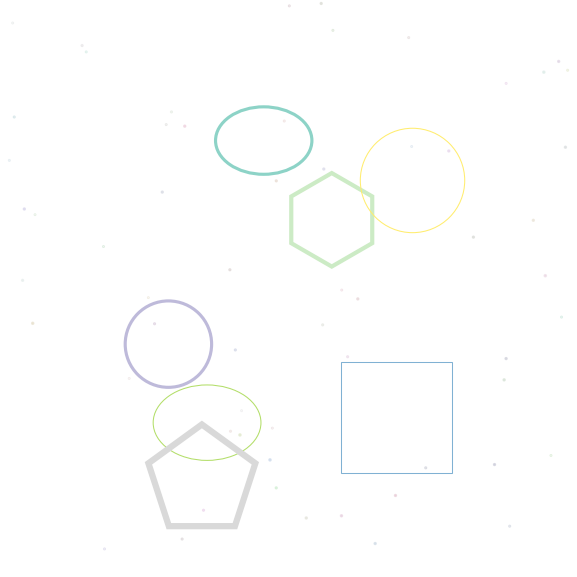[{"shape": "oval", "thickness": 1.5, "radius": 0.42, "center": [0.457, 0.756]}, {"shape": "circle", "thickness": 1.5, "radius": 0.37, "center": [0.292, 0.403]}, {"shape": "square", "thickness": 0.5, "radius": 0.48, "center": [0.687, 0.276]}, {"shape": "oval", "thickness": 0.5, "radius": 0.47, "center": [0.359, 0.267]}, {"shape": "pentagon", "thickness": 3, "radius": 0.49, "center": [0.35, 0.167]}, {"shape": "hexagon", "thickness": 2, "radius": 0.4, "center": [0.574, 0.619]}, {"shape": "circle", "thickness": 0.5, "radius": 0.45, "center": [0.714, 0.687]}]